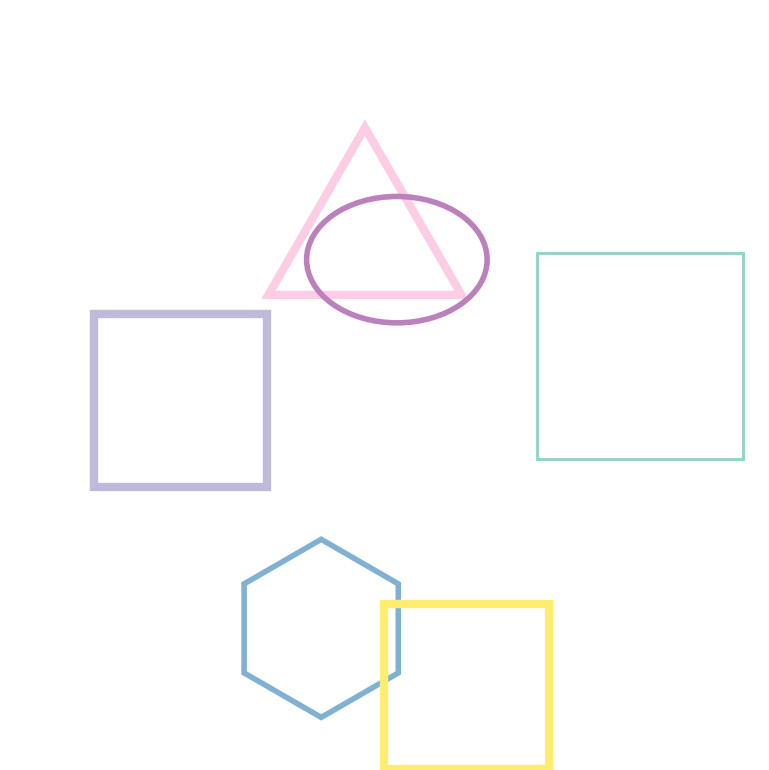[{"shape": "square", "thickness": 1, "radius": 0.67, "center": [0.831, 0.538]}, {"shape": "square", "thickness": 3, "radius": 0.56, "center": [0.235, 0.48]}, {"shape": "hexagon", "thickness": 2, "radius": 0.58, "center": [0.417, 0.184]}, {"shape": "triangle", "thickness": 3, "radius": 0.72, "center": [0.474, 0.689]}, {"shape": "oval", "thickness": 2, "radius": 0.59, "center": [0.515, 0.663]}, {"shape": "square", "thickness": 3, "radius": 0.54, "center": [0.606, 0.109]}]